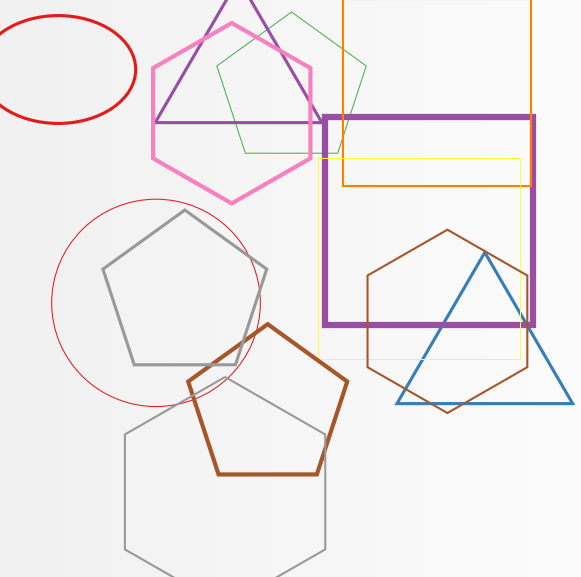[{"shape": "oval", "thickness": 1.5, "radius": 0.67, "center": [0.1, 0.879]}, {"shape": "circle", "thickness": 0.5, "radius": 0.9, "center": [0.268, 0.475]}, {"shape": "triangle", "thickness": 1.5, "radius": 0.87, "center": [0.834, 0.387]}, {"shape": "pentagon", "thickness": 0.5, "radius": 0.68, "center": [0.502, 0.843]}, {"shape": "triangle", "thickness": 1.5, "radius": 0.83, "center": [0.41, 0.87]}, {"shape": "square", "thickness": 3, "radius": 0.9, "center": [0.738, 0.617]}, {"shape": "square", "thickness": 1, "radius": 0.81, "center": [0.751, 0.839]}, {"shape": "square", "thickness": 0.5, "radius": 0.87, "center": [0.722, 0.551]}, {"shape": "hexagon", "thickness": 1, "radius": 0.79, "center": [0.77, 0.443]}, {"shape": "pentagon", "thickness": 2, "radius": 0.72, "center": [0.461, 0.294]}, {"shape": "hexagon", "thickness": 2, "radius": 0.78, "center": [0.399, 0.803]}, {"shape": "pentagon", "thickness": 1.5, "radius": 0.74, "center": [0.318, 0.487]}, {"shape": "hexagon", "thickness": 1, "radius": 1.0, "center": [0.387, 0.147]}]